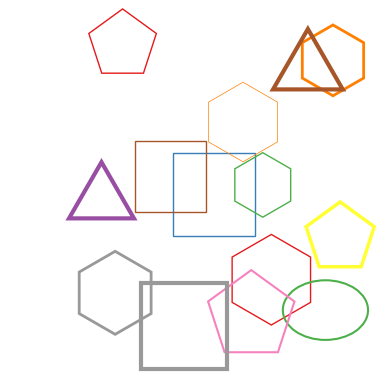[{"shape": "hexagon", "thickness": 1, "radius": 0.59, "center": [0.705, 0.273]}, {"shape": "pentagon", "thickness": 1, "radius": 0.46, "center": [0.318, 0.885]}, {"shape": "square", "thickness": 1, "radius": 0.53, "center": [0.555, 0.495]}, {"shape": "hexagon", "thickness": 1, "radius": 0.42, "center": [0.682, 0.52]}, {"shape": "oval", "thickness": 1.5, "radius": 0.55, "center": [0.845, 0.195]}, {"shape": "triangle", "thickness": 3, "radius": 0.49, "center": [0.264, 0.481]}, {"shape": "hexagon", "thickness": 0.5, "radius": 0.52, "center": [0.631, 0.683]}, {"shape": "hexagon", "thickness": 2, "radius": 0.46, "center": [0.865, 0.843]}, {"shape": "pentagon", "thickness": 2.5, "radius": 0.47, "center": [0.884, 0.382]}, {"shape": "triangle", "thickness": 3, "radius": 0.52, "center": [0.8, 0.82]}, {"shape": "square", "thickness": 1, "radius": 0.47, "center": [0.443, 0.542]}, {"shape": "pentagon", "thickness": 1.5, "radius": 0.59, "center": [0.653, 0.181]}, {"shape": "square", "thickness": 3, "radius": 0.56, "center": [0.477, 0.154]}, {"shape": "hexagon", "thickness": 2, "radius": 0.54, "center": [0.299, 0.239]}]